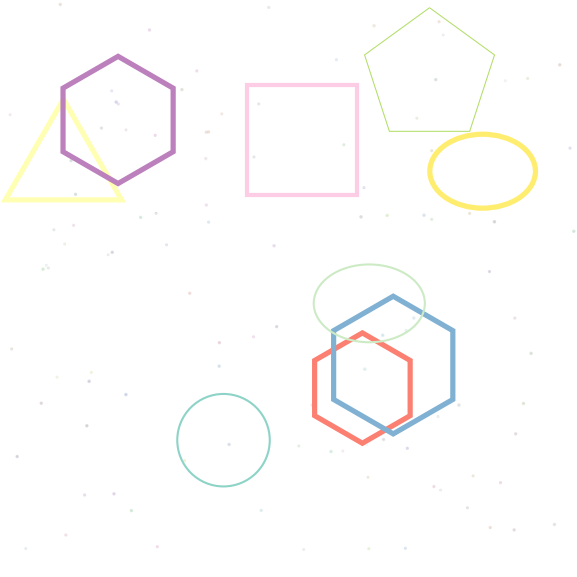[{"shape": "circle", "thickness": 1, "radius": 0.4, "center": [0.387, 0.237]}, {"shape": "triangle", "thickness": 2.5, "radius": 0.58, "center": [0.11, 0.711]}, {"shape": "hexagon", "thickness": 2.5, "radius": 0.48, "center": [0.628, 0.327]}, {"shape": "hexagon", "thickness": 2.5, "radius": 0.6, "center": [0.681, 0.367]}, {"shape": "pentagon", "thickness": 0.5, "radius": 0.59, "center": [0.744, 0.867]}, {"shape": "square", "thickness": 2, "radius": 0.48, "center": [0.523, 0.757]}, {"shape": "hexagon", "thickness": 2.5, "radius": 0.55, "center": [0.204, 0.791]}, {"shape": "oval", "thickness": 1, "radius": 0.48, "center": [0.639, 0.474]}, {"shape": "oval", "thickness": 2.5, "radius": 0.46, "center": [0.836, 0.703]}]